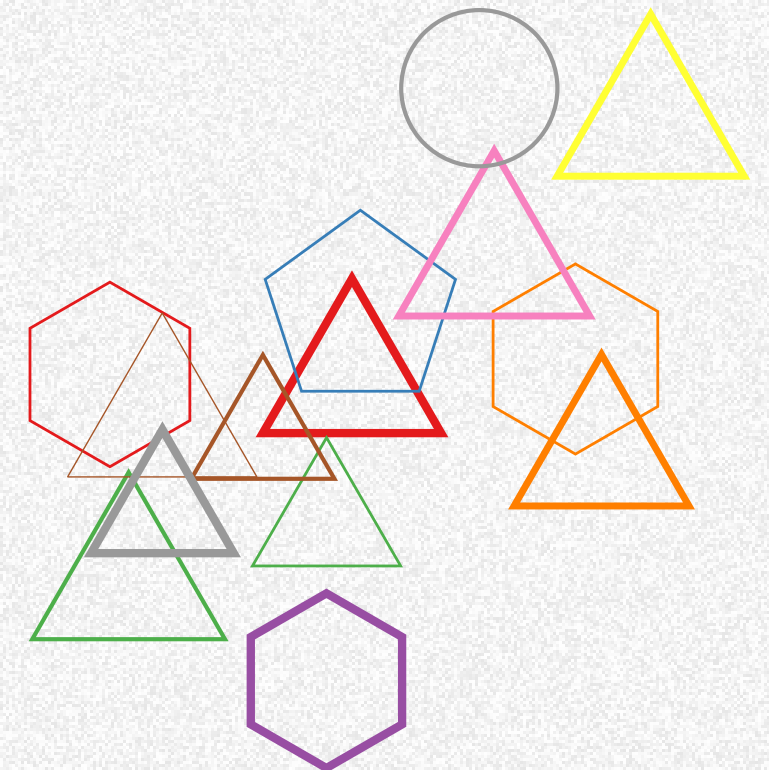[{"shape": "triangle", "thickness": 3, "radius": 0.67, "center": [0.457, 0.504]}, {"shape": "hexagon", "thickness": 1, "radius": 0.6, "center": [0.143, 0.514]}, {"shape": "pentagon", "thickness": 1, "radius": 0.65, "center": [0.468, 0.597]}, {"shape": "triangle", "thickness": 1.5, "radius": 0.72, "center": [0.167, 0.242]}, {"shape": "triangle", "thickness": 1, "radius": 0.56, "center": [0.424, 0.321]}, {"shape": "hexagon", "thickness": 3, "radius": 0.57, "center": [0.424, 0.116]}, {"shape": "hexagon", "thickness": 1, "radius": 0.62, "center": [0.747, 0.534]}, {"shape": "triangle", "thickness": 2.5, "radius": 0.66, "center": [0.781, 0.408]}, {"shape": "triangle", "thickness": 2.5, "radius": 0.7, "center": [0.845, 0.841]}, {"shape": "triangle", "thickness": 1.5, "radius": 0.54, "center": [0.341, 0.432]}, {"shape": "triangle", "thickness": 0.5, "radius": 0.71, "center": [0.211, 0.452]}, {"shape": "triangle", "thickness": 2.5, "radius": 0.72, "center": [0.642, 0.661]}, {"shape": "circle", "thickness": 1.5, "radius": 0.51, "center": [0.622, 0.885]}, {"shape": "triangle", "thickness": 3, "radius": 0.54, "center": [0.211, 0.335]}]